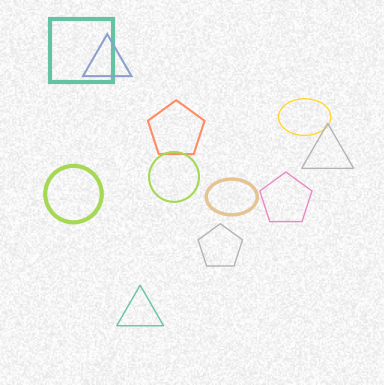[{"shape": "square", "thickness": 3, "radius": 0.41, "center": [0.213, 0.869]}, {"shape": "triangle", "thickness": 1, "radius": 0.35, "center": [0.364, 0.189]}, {"shape": "pentagon", "thickness": 1.5, "radius": 0.39, "center": [0.458, 0.662]}, {"shape": "triangle", "thickness": 1.5, "radius": 0.36, "center": [0.279, 0.839]}, {"shape": "pentagon", "thickness": 1, "radius": 0.36, "center": [0.743, 0.482]}, {"shape": "circle", "thickness": 3, "radius": 0.37, "center": [0.191, 0.496]}, {"shape": "circle", "thickness": 1.5, "radius": 0.32, "center": [0.452, 0.54]}, {"shape": "oval", "thickness": 1, "radius": 0.34, "center": [0.791, 0.696]}, {"shape": "oval", "thickness": 2.5, "radius": 0.33, "center": [0.602, 0.488]}, {"shape": "pentagon", "thickness": 1, "radius": 0.3, "center": [0.572, 0.358]}, {"shape": "triangle", "thickness": 1, "radius": 0.39, "center": [0.851, 0.602]}]